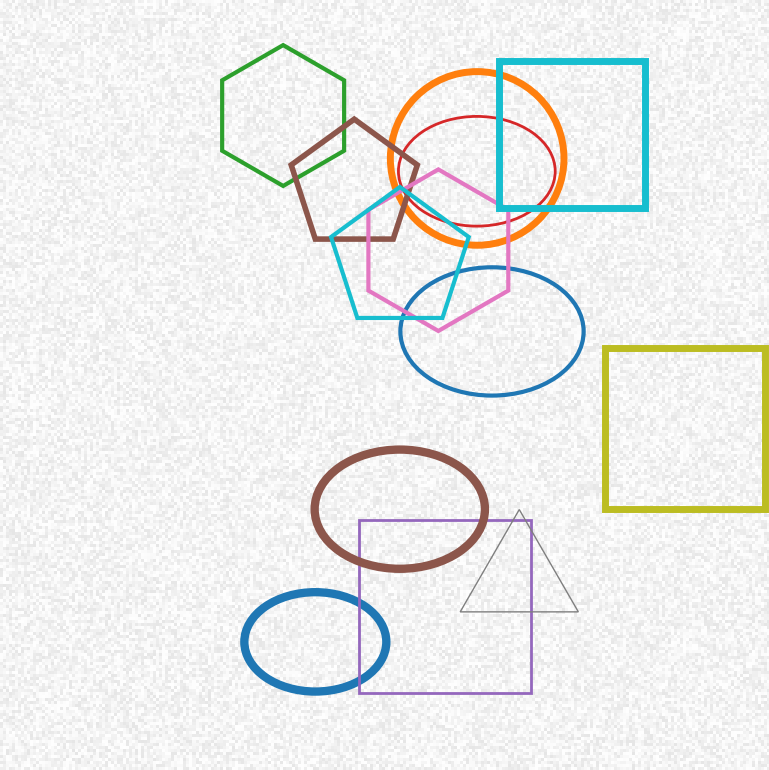[{"shape": "oval", "thickness": 3, "radius": 0.46, "center": [0.41, 0.166]}, {"shape": "oval", "thickness": 1.5, "radius": 0.6, "center": [0.639, 0.57]}, {"shape": "circle", "thickness": 2.5, "radius": 0.56, "center": [0.62, 0.794]}, {"shape": "hexagon", "thickness": 1.5, "radius": 0.46, "center": [0.368, 0.85]}, {"shape": "oval", "thickness": 1, "radius": 0.51, "center": [0.619, 0.778]}, {"shape": "square", "thickness": 1, "radius": 0.56, "center": [0.578, 0.212]}, {"shape": "pentagon", "thickness": 2, "radius": 0.43, "center": [0.46, 0.759]}, {"shape": "oval", "thickness": 3, "radius": 0.55, "center": [0.519, 0.339]}, {"shape": "hexagon", "thickness": 1.5, "radius": 0.52, "center": [0.569, 0.675]}, {"shape": "triangle", "thickness": 0.5, "radius": 0.44, "center": [0.674, 0.25]}, {"shape": "square", "thickness": 2.5, "radius": 0.52, "center": [0.89, 0.444]}, {"shape": "square", "thickness": 2.5, "radius": 0.48, "center": [0.743, 0.825]}, {"shape": "pentagon", "thickness": 1.5, "radius": 0.47, "center": [0.519, 0.663]}]